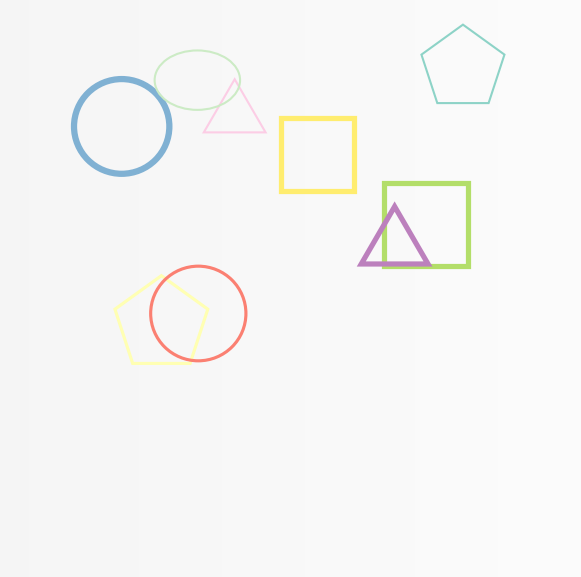[{"shape": "pentagon", "thickness": 1, "radius": 0.38, "center": [0.796, 0.881]}, {"shape": "pentagon", "thickness": 1.5, "radius": 0.42, "center": [0.278, 0.438]}, {"shape": "circle", "thickness": 1.5, "radius": 0.41, "center": [0.341, 0.456]}, {"shape": "circle", "thickness": 3, "radius": 0.41, "center": [0.209, 0.78]}, {"shape": "square", "thickness": 2.5, "radius": 0.36, "center": [0.732, 0.61]}, {"shape": "triangle", "thickness": 1, "radius": 0.31, "center": [0.404, 0.801]}, {"shape": "triangle", "thickness": 2.5, "radius": 0.33, "center": [0.679, 0.575]}, {"shape": "oval", "thickness": 1, "radius": 0.37, "center": [0.34, 0.86]}, {"shape": "square", "thickness": 2.5, "radius": 0.31, "center": [0.546, 0.732]}]